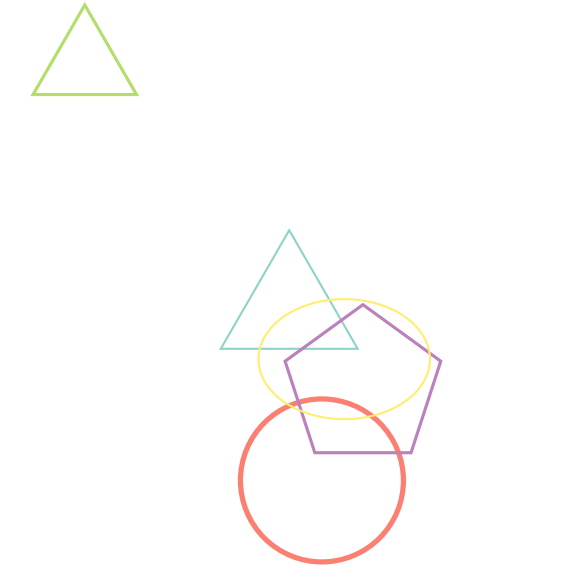[{"shape": "triangle", "thickness": 1, "radius": 0.68, "center": [0.501, 0.464]}, {"shape": "circle", "thickness": 2.5, "radius": 0.71, "center": [0.557, 0.167]}, {"shape": "triangle", "thickness": 1.5, "radius": 0.52, "center": [0.147, 0.887]}, {"shape": "pentagon", "thickness": 1.5, "radius": 0.71, "center": [0.628, 0.33]}, {"shape": "oval", "thickness": 1, "radius": 0.74, "center": [0.596, 0.377]}]